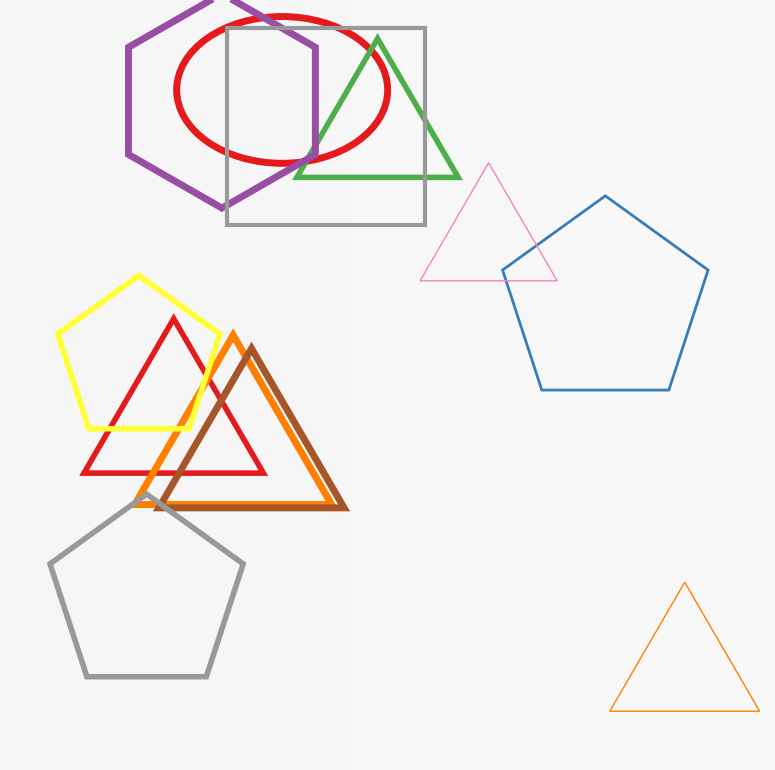[{"shape": "triangle", "thickness": 2, "radius": 0.67, "center": [0.224, 0.452]}, {"shape": "oval", "thickness": 2.5, "radius": 0.68, "center": [0.364, 0.883]}, {"shape": "pentagon", "thickness": 1, "radius": 0.7, "center": [0.781, 0.606]}, {"shape": "triangle", "thickness": 2, "radius": 0.6, "center": [0.487, 0.83]}, {"shape": "hexagon", "thickness": 2.5, "radius": 0.7, "center": [0.286, 0.869]}, {"shape": "triangle", "thickness": 2.5, "radius": 0.73, "center": [0.301, 0.418]}, {"shape": "triangle", "thickness": 0.5, "radius": 0.56, "center": [0.883, 0.132]}, {"shape": "pentagon", "thickness": 2, "radius": 0.55, "center": [0.179, 0.532]}, {"shape": "triangle", "thickness": 2.5, "radius": 0.69, "center": [0.325, 0.409]}, {"shape": "triangle", "thickness": 0.5, "radius": 0.51, "center": [0.63, 0.686]}, {"shape": "square", "thickness": 1.5, "radius": 0.64, "center": [0.421, 0.835]}, {"shape": "pentagon", "thickness": 2, "radius": 0.66, "center": [0.189, 0.227]}]